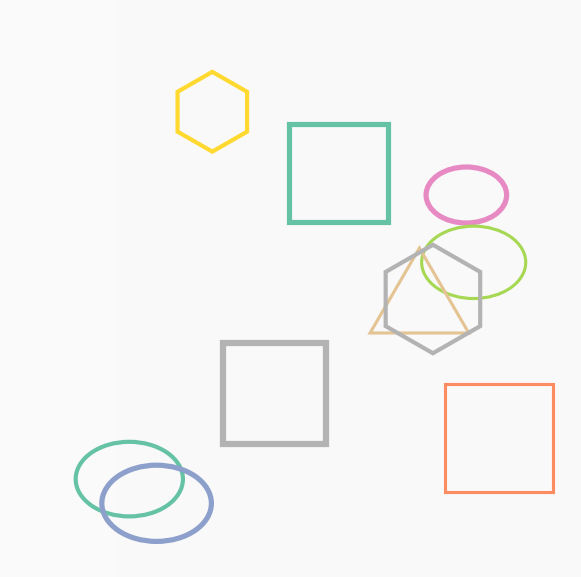[{"shape": "oval", "thickness": 2, "radius": 0.46, "center": [0.222, 0.17]}, {"shape": "square", "thickness": 2.5, "radius": 0.43, "center": [0.582, 0.699]}, {"shape": "square", "thickness": 1.5, "radius": 0.47, "center": [0.858, 0.241]}, {"shape": "oval", "thickness": 2.5, "radius": 0.47, "center": [0.269, 0.128]}, {"shape": "oval", "thickness": 2.5, "radius": 0.35, "center": [0.802, 0.661]}, {"shape": "oval", "thickness": 1.5, "radius": 0.45, "center": [0.815, 0.545]}, {"shape": "hexagon", "thickness": 2, "radius": 0.35, "center": [0.365, 0.806]}, {"shape": "triangle", "thickness": 1.5, "radius": 0.49, "center": [0.722, 0.472]}, {"shape": "square", "thickness": 3, "radius": 0.44, "center": [0.472, 0.318]}, {"shape": "hexagon", "thickness": 2, "radius": 0.47, "center": [0.745, 0.481]}]